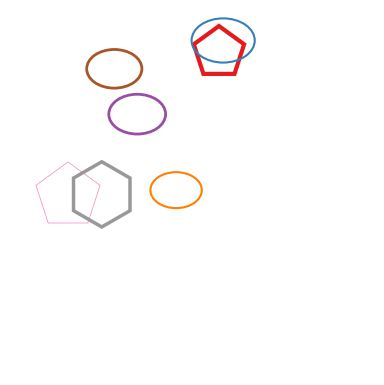[{"shape": "pentagon", "thickness": 3, "radius": 0.34, "center": [0.569, 0.864]}, {"shape": "oval", "thickness": 1.5, "radius": 0.41, "center": [0.58, 0.895]}, {"shape": "oval", "thickness": 2, "radius": 0.37, "center": [0.356, 0.703]}, {"shape": "oval", "thickness": 1.5, "radius": 0.33, "center": [0.457, 0.506]}, {"shape": "oval", "thickness": 2, "radius": 0.36, "center": [0.297, 0.821]}, {"shape": "pentagon", "thickness": 0.5, "radius": 0.44, "center": [0.177, 0.492]}, {"shape": "hexagon", "thickness": 2.5, "radius": 0.42, "center": [0.264, 0.495]}]